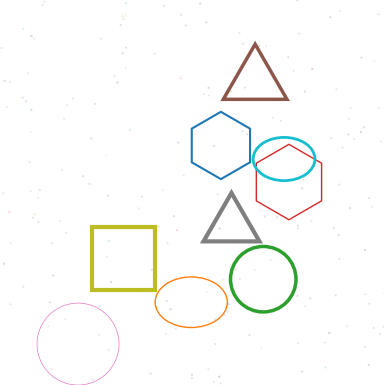[{"shape": "hexagon", "thickness": 1.5, "radius": 0.44, "center": [0.574, 0.622]}, {"shape": "oval", "thickness": 1, "radius": 0.47, "center": [0.497, 0.215]}, {"shape": "circle", "thickness": 2.5, "radius": 0.43, "center": [0.684, 0.275]}, {"shape": "hexagon", "thickness": 1, "radius": 0.49, "center": [0.751, 0.527]}, {"shape": "triangle", "thickness": 2.5, "radius": 0.48, "center": [0.663, 0.79]}, {"shape": "circle", "thickness": 0.5, "radius": 0.53, "center": [0.203, 0.106]}, {"shape": "triangle", "thickness": 3, "radius": 0.42, "center": [0.601, 0.415]}, {"shape": "square", "thickness": 3, "radius": 0.41, "center": [0.32, 0.33]}, {"shape": "oval", "thickness": 2, "radius": 0.4, "center": [0.738, 0.587]}]